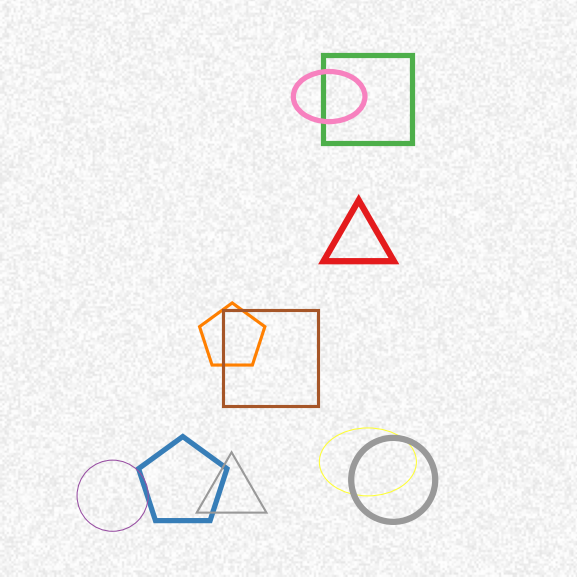[{"shape": "triangle", "thickness": 3, "radius": 0.35, "center": [0.621, 0.582]}, {"shape": "pentagon", "thickness": 2.5, "radius": 0.4, "center": [0.317, 0.163]}, {"shape": "square", "thickness": 2.5, "radius": 0.38, "center": [0.637, 0.828]}, {"shape": "circle", "thickness": 0.5, "radius": 0.31, "center": [0.195, 0.141]}, {"shape": "pentagon", "thickness": 1.5, "radius": 0.3, "center": [0.402, 0.415]}, {"shape": "oval", "thickness": 0.5, "radius": 0.42, "center": [0.637, 0.199]}, {"shape": "square", "thickness": 1.5, "radius": 0.41, "center": [0.468, 0.38]}, {"shape": "oval", "thickness": 2.5, "radius": 0.31, "center": [0.57, 0.832]}, {"shape": "triangle", "thickness": 1, "radius": 0.35, "center": [0.401, 0.146]}, {"shape": "circle", "thickness": 3, "radius": 0.36, "center": [0.681, 0.168]}]